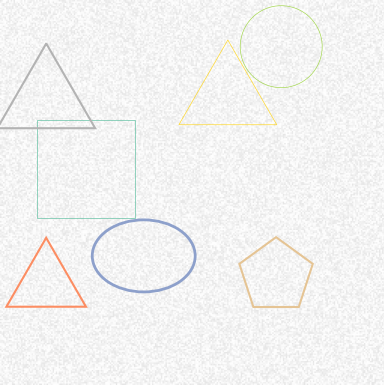[{"shape": "square", "thickness": 0.5, "radius": 0.63, "center": [0.224, 0.561]}, {"shape": "triangle", "thickness": 1.5, "radius": 0.6, "center": [0.12, 0.263]}, {"shape": "oval", "thickness": 2, "radius": 0.67, "center": [0.373, 0.335]}, {"shape": "circle", "thickness": 0.5, "radius": 0.53, "center": [0.73, 0.879]}, {"shape": "triangle", "thickness": 0.5, "radius": 0.73, "center": [0.592, 0.749]}, {"shape": "pentagon", "thickness": 1.5, "radius": 0.5, "center": [0.717, 0.284]}, {"shape": "triangle", "thickness": 1.5, "radius": 0.73, "center": [0.12, 0.74]}]